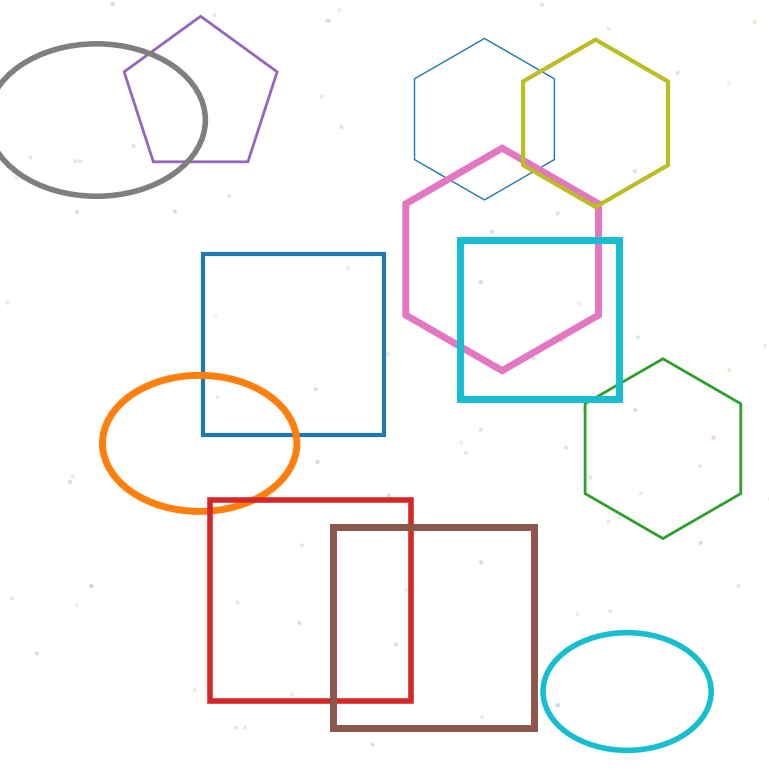[{"shape": "square", "thickness": 1.5, "radius": 0.59, "center": [0.382, 0.553]}, {"shape": "hexagon", "thickness": 0.5, "radius": 0.52, "center": [0.629, 0.845]}, {"shape": "oval", "thickness": 2.5, "radius": 0.63, "center": [0.259, 0.424]}, {"shape": "hexagon", "thickness": 1, "radius": 0.58, "center": [0.861, 0.417]}, {"shape": "square", "thickness": 2, "radius": 0.65, "center": [0.403, 0.22]}, {"shape": "pentagon", "thickness": 1, "radius": 0.52, "center": [0.261, 0.874]}, {"shape": "square", "thickness": 2.5, "radius": 0.65, "center": [0.563, 0.185]}, {"shape": "hexagon", "thickness": 2.5, "radius": 0.72, "center": [0.652, 0.663]}, {"shape": "oval", "thickness": 2, "radius": 0.71, "center": [0.125, 0.844]}, {"shape": "hexagon", "thickness": 1.5, "radius": 0.54, "center": [0.773, 0.84]}, {"shape": "oval", "thickness": 2, "radius": 0.55, "center": [0.814, 0.102]}, {"shape": "square", "thickness": 2.5, "radius": 0.52, "center": [0.701, 0.585]}]